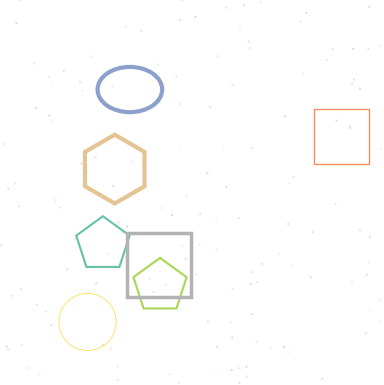[{"shape": "pentagon", "thickness": 1.5, "radius": 0.36, "center": [0.267, 0.366]}, {"shape": "square", "thickness": 1, "radius": 0.36, "center": [0.887, 0.645]}, {"shape": "oval", "thickness": 3, "radius": 0.42, "center": [0.337, 0.767]}, {"shape": "pentagon", "thickness": 1.5, "radius": 0.36, "center": [0.416, 0.258]}, {"shape": "circle", "thickness": 0.5, "radius": 0.37, "center": [0.227, 0.164]}, {"shape": "hexagon", "thickness": 3, "radius": 0.45, "center": [0.298, 0.561]}, {"shape": "square", "thickness": 2.5, "radius": 0.42, "center": [0.413, 0.311]}]